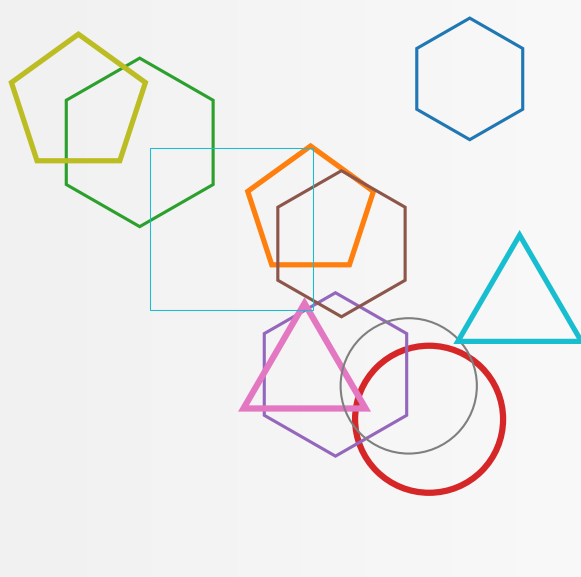[{"shape": "hexagon", "thickness": 1.5, "radius": 0.53, "center": [0.808, 0.863]}, {"shape": "pentagon", "thickness": 2.5, "radius": 0.57, "center": [0.534, 0.633]}, {"shape": "hexagon", "thickness": 1.5, "radius": 0.73, "center": [0.24, 0.753]}, {"shape": "circle", "thickness": 3, "radius": 0.64, "center": [0.738, 0.273]}, {"shape": "hexagon", "thickness": 1.5, "radius": 0.71, "center": [0.577, 0.351]}, {"shape": "hexagon", "thickness": 1.5, "radius": 0.63, "center": [0.587, 0.577]}, {"shape": "triangle", "thickness": 3, "radius": 0.61, "center": [0.524, 0.352]}, {"shape": "circle", "thickness": 1, "radius": 0.59, "center": [0.703, 0.331]}, {"shape": "pentagon", "thickness": 2.5, "radius": 0.61, "center": [0.135, 0.819]}, {"shape": "triangle", "thickness": 2.5, "radius": 0.61, "center": [0.894, 0.469]}, {"shape": "square", "thickness": 0.5, "radius": 0.7, "center": [0.398, 0.603]}]